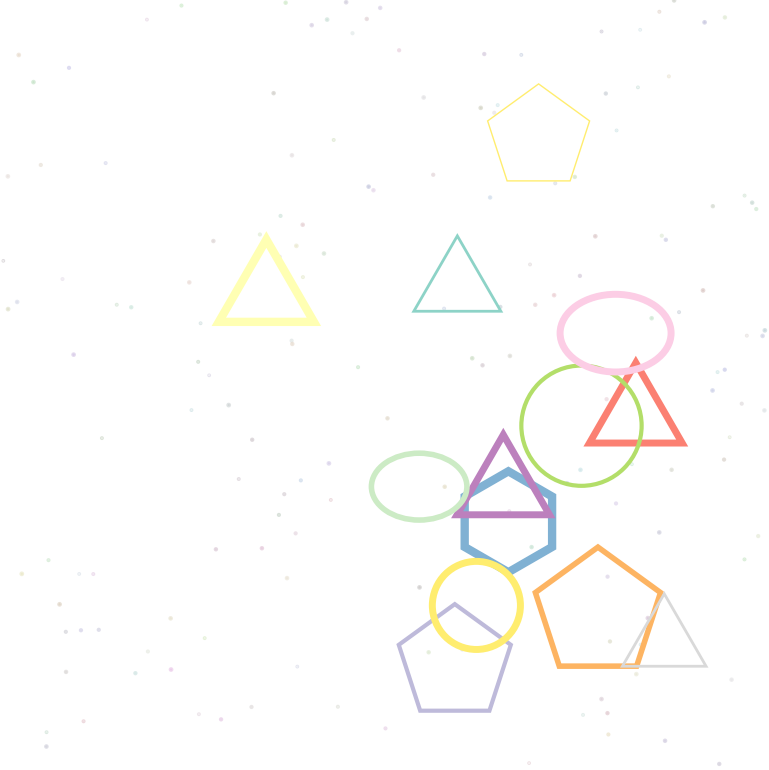[{"shape": "triangle", "thickness": 1, "radius": 0.33, "center": [0.594, 0.628]}, {"shape": "triangle", "thickness": 3, "radius": 0.36, "center": [0.346, 0.618]}, {"shape": "pentagon", "thickness": 1.5, "radius": 0.38, "center": [0.591, 0.139]}, {"shape": "triangle", "thickness": 2.5, "radius": 0.35, "center": [0.826, 0.459]}, {"shape": "hexagon", "thickness": 3, "radius": 0.33, "center": [0.66, 0.322]}, {"shape": "pentagon", "thickness": 2, "radius": 0.43, "center": [0.777, 0.204]}, {"shape": "circle", "thickness": 1.5, "radius": 0.39, "center": [0.755, 0.447]}, {"shape": "oval", "thickness": 2.5, "radius": 0.36, "center": [0.799, 0.567]}, {"shape": "triangle", "thickness": 1, "radius": 0.31, "center": [0.863, 0.166]}, {"shape": "triangle", "thickness": 2.5, "radius": 0.35, "center": [0.654, 0.366]}, {"shape": "oval", "thickness": 2, "radius": 0.31, "center": [0.544, 0.368]}, {"shape": "pentagon", "thickness": 0.5, "radius": 0.35, "center": [0.699, 0.821]}, {"shape": "circle", "thickness": 2.5, "radius": 0.29, "center": [0.619, 0.214]}]